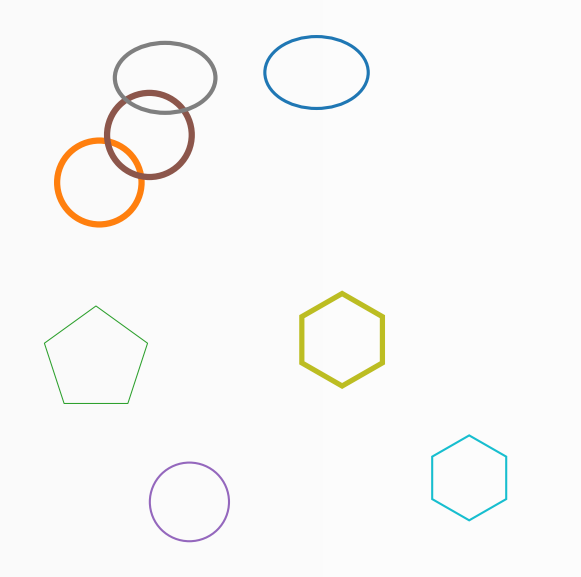[{"shape": "oval", "thickness": 1.5, "radius": 0.44, "center": [0.545, 0.874]}, {"shape": "circle", "thickness": 3, "radius": 0.36, "center": [0.171, 0.683]}, {"shape": "pentagon", "thickness": 0.5, "radius": 0.47, "center": [0.165, 0.376]}, {"shape": "circle", "thickness": 1, "radius": 0.34, "center": [0.326, 0.13]}, {"shape": "circle", "thickness": 3, "radius": 0.36, "center": [0.257, 0.765]}, {"shape": "oval", "thickness": 2, "radius": 0.43, "center": [0.284, 0.864]}, {"shape": "hexagon", "thickness": 2.5, "radius": 0.4, "center": [0.589, 0.411]}, {"shape": "hexagon", "thickness": 1, "radius": 0.37, "center": [0.807, 0.172]}]